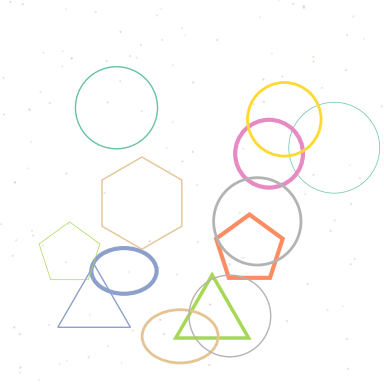[{"shape": "circle", "thickness": 1, "radius": 0.53, "center": [0.303, 0.72]}, {"shape": "circle", "thickness": 0.5, "radius": 0.59, "center": [0.868, 0.616]}, {"shape": "pentagon", "thickness": 3, "radius": 0.45, "center": [0.648, 0.352]}, {"shape": "triangle", "thickness": 1, "radius": 0.54, "center": [0.245, 0.204]}, {"shape": "oval", "thickness": 3, "radius": 0.42, "center": [0.322, 0.296]}, {"shape": "circle", "thickness": 3, "radius": 0.44, "center": [0.699, 0.601]}, {"shape": "pentagon", "thickness": 0.5, "radius": 0.42, "center": [0.18, 0.341]}, {"shape": "triangle", "thickness": 2.5, "radius": 0.55, "center": [0.551, 0.177]}, {"shape": "circle", "thickness": 2, "radius": 0.48, "center": [0.738, 0.69]}, {"shape": "oval", "thickness": 2, "radius": 0.49, "center": [0.468, 0.126]}, {"shape": "hexagon", "thickness": 1, "radius": 0.6, "center": [0.369, 0.472]}, {"shape": "circle", "thickness": 1, "radius": 0.53, "center": [0.597, 0.179]}, {"shape": "circle", "thickness": 2, "radius": 0.57, "center": [0.668, 0.425]}]